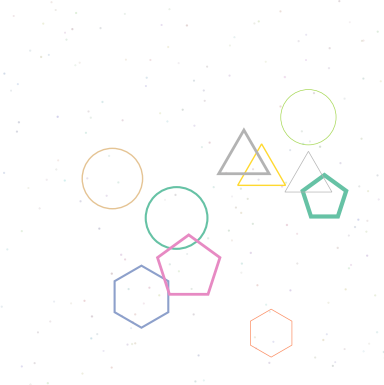[{"shape": "circle", "thickness": 1.5, "radius": 0.4, "center": [0.459, 0.434]}, {"shape": "pentagon", "thickness": 3, "radius": 0.3, "center": [0.843, 0.486]}, {"shape": "hexagon", "thickness": 0.5, "radius": 0.31, "center": [0.704, 0.135]}, {"shape": "hexagon", "thickness": 1.5, "radius": 0.4, "center": [0.367, 0.229]}, {"shape": "pentagon", "thickness": 2, "radius": 0.43, "center": [0.49, 0.305]}, {"shape": "circle", "thickness": 0.5, "radius": 0.36, "center": [0.801, 0.696]}, {"shape": "triangle", "thickness": 1, "radius": 0.36, "center": [0.68, 0.554]}, {"shape": "circle", "thickness": 1, "radius": 0.39, "center": [0.292, 0.536]}, {"shape": "triangle", "thickness": 0.5, "radius": 0.35, "center": [0.801, 0.536]}, {"shape": "triangle", "thickness": 2, "radius": 0.38, "center": [0.634, 0.587]}]